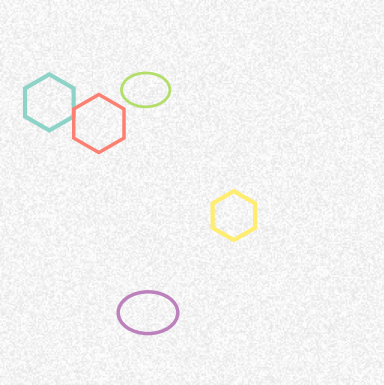[{"shape": "hexagon", "thickness": 3, "radius": 0.36, "center": [0.128, 0.734]}, {"shape": "hexagon", "thickness": 2.5, "radius": 0.38, "center": [0.257, 0.679]}, {"shape": "oval", "thickness": 2, "radius": 0.31, "center": [0.378, 0.767]}, {"shape": "oval", "thickness": 2.5, "radius": 0.39, "center": [0.384, 0.188]}, {"shape": "hexagon", "thickness": 3, "radius": 0.32, "center": [0.607, 0.44]}]